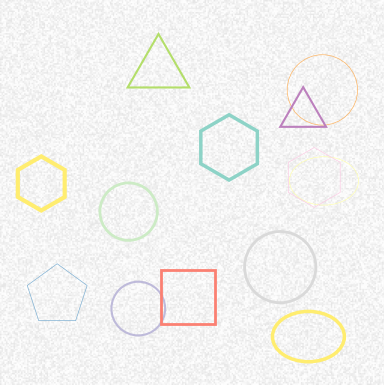[{"shape": "hexagon", "thickness": 2.5, "radius": 0.42, "center": [0.595, 0.617]}, {"shape": "oval", "thickness": 0.5, "radius": 0.45, "center": [0.842, 0.53]}, {"shape": "circle", "thickness": 1.5, "radius": 0.35, "center": [0.359, 0.198]}, {"shape": "square", "thickness": 2, "radius": 0.35, "center": [0.489, 0.229]}, {"shape": "pentagon", "thickness": 0.5, "radius": 0.41, "center": [0.149, 0.233]}, {"shape": "circle", "thickness": 0.5, "radius": 0.46, "center": [0.837, 0.766]}, {"shape": "triangle", "thickness": 1.5, "radius": 0.46, "center": [0.412, 0.819]}, {"shape": "hexagon", "thickness": 0.5, "radius": 0.39, "center": [0.816, 0.539]}, {"shape": "circle", "thickness": 2, "radius": 0.46, "center": [0.728, 0.306]}, {"shape": "triangle", "thickness": 1.5, "radius": 0.34, "center": [0.787, 0.705]}, {"shape": "circle", "thickness": 2, "radius": 0.37, "center": [0.334, 0.45]}, {"shape": "oval", "thickness": 2.5, "radius": 0.47, "center": [0.801, 0.126]}, {"shape": "hexagon", "thickness": 3, "radius": 0.35, "center": [0.107, 0.523]}]